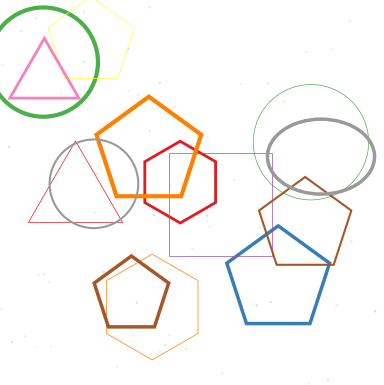[{"shape": "hexagon", "thickness": 2, "radius": 0.53, "center": [0.468, 0.527]}, {"shape": "triangle", "thickness": 0.5, "radius": 0.71, "center": [0.196, 0.493]}, {"shape": "pentagon", "thickness": 2.5, "radius": 0.7, "center": [0.723, 0.273]}, {"shape": "circle", "thickness": 0.5, "radius": 0.75, "center": [0.808, 0.631]}, {"shape": "circle", "thickness": 3, "radius": 0.71, "center": [0.113, 0.839]}, {"shape": "square", "thickness": 0.5, "radius": 0.67, "center": [0.572, 0.469]}, {"shape": "pentagon", "thickness": 3, "radius": 0.71, "center": [0.387, 0.606]}, {"shape": "hexagon", "thickness": 0.5, "radius": 0.69, "center": [0.395, 0.203]}, {"shape": "pentagon", "thickness": 0.5, "radius": 0.59, "center": [0.237, 0.892]}, {"shape": "pentagon", "thickness": 1.5, "radius": 0.63, "center": [0.793, 0.414]}, {"shape": "pentagon", "thickness": 2.5, "radius": 0.51, "center": [0.341, 0.233]}, {"shape": "triangle", "thickness": 2, "radius": 0.52, "center": [0.115, 0.797]}, {"shape": "oval", "thickness": 2.5, "radius": 0.7, "center": [0.834, 0.593]}, {"shape": "circle", "thickness": 1.5, "radius": 0.58, "center": [0.244, 0.523]}]